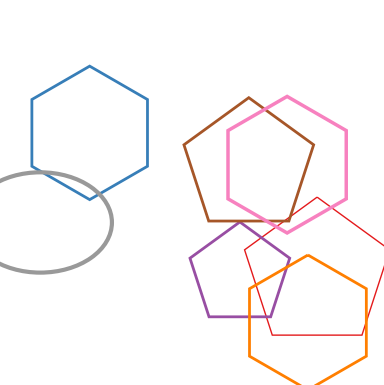[{"shape": "pentagon", "thickness": 1, "radius": 0.99, "center": [0.824, 0.29]}, {"shape": "hexagon", "thickness": 2, "radius": 0.87, "center": [0.233, 0.655]}, {"shape": "pentagon", "thickness": 2, "radius": 0.68, "center": [0.623, 0.287]}, {"shape": "hexagon", "thickness": 2, "radius": 0.88, "center": [0.8, 0.162]}, {"shape": "pentagon", "thickness": 2, "radius": 0.89, "center": [0.646, 0.569]}, {"shape": "hexagon", "thickness": 2.5, "radius": 0.89, "center": [0.746, 0.572]}, {"shape": "oval", "thickness": 3, "radius": 0.93, "center": [0.105, 0.422]}]